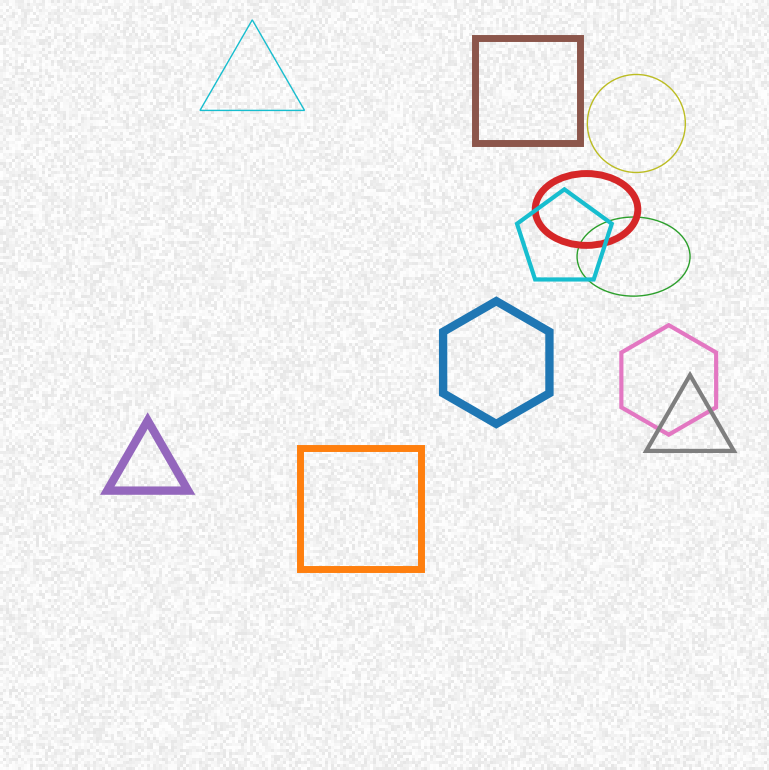[{"shape": "hexagon", "thickness": 3, "radius": 0.4, "center": [0.645, 0.529]}, {"shape": "square", "thickness": 2.5, "radius": 0.39, "center": [0.468, 0.34]}, {"shape": "oval", "thickness": 0.5, "radius": 0.37, "center": [0.823, 0.667]}, {"shape": "oval", "thickness": 2.5, "radius": 0.33, "center": [0.762, 0.728]}, {"shape": "triangle", "thickness": 3, "radius": 0.3, "center": [0.192, 0.393]}, {"shape": "square", "thickness": 2.5, "radius": 0.34, "center": [0.685, 0.883]}, {"shape": "hexagon", "thickness": 1.5, "radius": 0.36, "center": [0.869, 0.507]}, {"shape": "triangle", "thickness": 1.5, "radius": 0.33, "center": [0.896, 0.447]}, {"shape": "circle", "thickness": 0.5, "radius": 0.32, "center": [0.826, 0.84]}, {"shape": "triangle", "thickness": 0.5, "radius": 0.39, "center": [0.328, 0.896]}, {"shape": "pentagon", "thickness": 1.5, "radius": 0.32, "center": [0.733, 0.689]}]